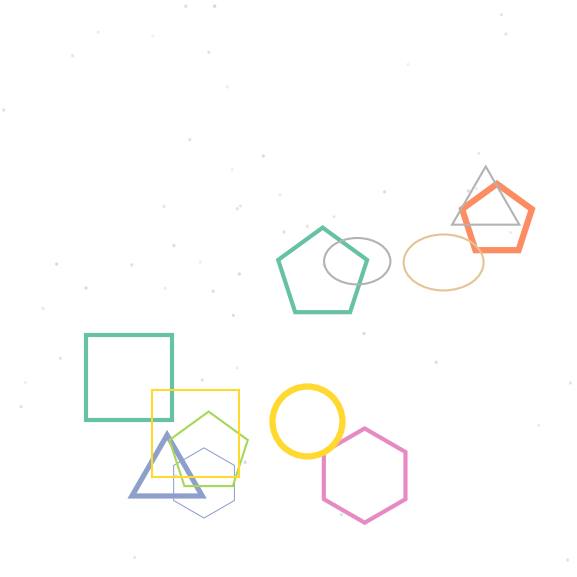[{"shape": "pentagon", "thickness": 2, "radius": 0.4, "center": [0.559, 0.524]}, {"shape": "square", "thickness": 2, "radius": 0.37, "center": [0.223, 0.346]}, {"shape": "pentagon", "thickness": 3, "radius": 0.32, "center": [0.861, 0.617]}, {"shape": "hexagon", "thickness": 0.5, "radius": 0.3, "center": [0.353, 0.163]}, {"shape": "triangle", "thickness": 2.5, "radius": 0.35, "center": [0.289, 0.175]}, {"shape": "hexagon", "thickness": 2, "radius": 0.41, "center": [0.631, 0.176]}, {"shape": "pentagon", "thickness": 1, "radius": 0.36, "center": [0.361, 0.215]}, {"shape": "square", "thickness": 1, "radius": 0.37, "center": [0.339, 0.249]}, {"shape": "circle", "thickness": 3, "radius": 0.3, "center": [0.532, 0.269]}, {"shape": "oval", "thickness": 1, "radius": 0.35, "center": [0.768, 0.545]}, {"shape": "oval", "thickness": 1, "radius": 0.29, "center": [0.619, 0.547]}, {"shape": "triangle", "thickness": 1, "radius": 0.34, "center": [0.841, 0.644]}]